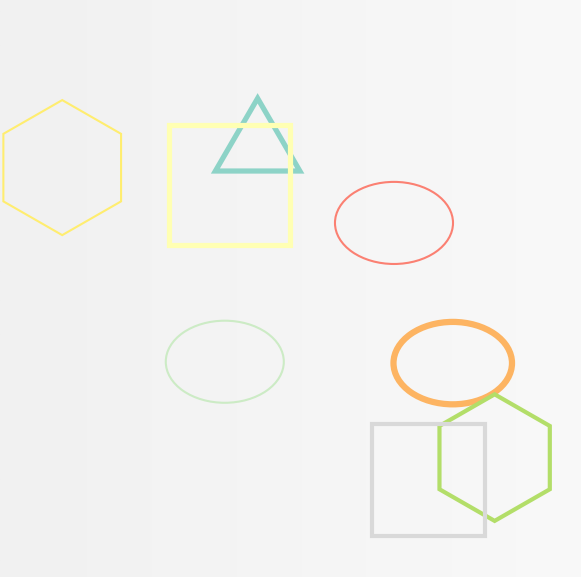[{"shape": "triangle", "thickness": 2.5, "radius": 0.42, "center": [0.443, 0.745]}, {"shape": "square", "thickness": 2.5, "radius": 0.52, "center": [0.395, 0.679]}, {"shape": "oval", "thickness": 1, "radius": 0.51, "center": [0.678, 0.613]}, {"shape": "oval", "thickness": 3, "radius": 0.51, "center": [0.779, 0.37]}, {"shape": "hexagon", "thickness": 2, "radius": 0.55, "center": [0.851, 0.207]}, {"shape": "square", "thickness": 2, "radius": 0.49, "center": [0.737, 0.168]}, {"shape": "oval", "thickness": 1, "radius": 0.51, "center": [0.387, 0.373]}, {"shape": "hexagon", "thickness": 1, "radius": 0.58, "center": [0.107, 0.709]}]